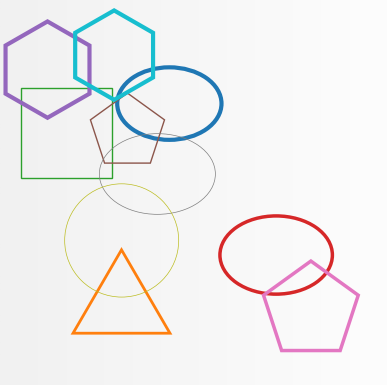[{"shape": "oval", "thickness": 3, "radius": 0.67, "center": [0.437, 0.731]}, {"shape": "triangle", "thickness": 2, "radius": 0.72, "center": [0.314, 0.207]}, {"shape": "square", "thickness": 1, "radius": 0.59, "center": [0.171, 0.655]}, {"shape": "oval", "thickness": 2.5, "radius": 0.73, "center": [0.713, 0.338]}, {"shape": "hexagon", "thickness": 3, "radius": 0.63, "center": [0.123, 0.819]}, {"shape": "pentagon", "thickness": 1, "radius": 0.5, "center": [0.329, 0.658]}, {"shape": "pentagon", "thickness": 2.5, "radius": 0.64, "center": [0.802, 0.193]}, {"shape": "oval", "thickness": 0.5, "radius": 0.75, "center": [0.406, 0.548]}, {"shape": "circle", "thickness": 0.5, "radius": 0.74, "center": [0.314, 0.375]}, {"shape": "hexagon", "thickness": 3, "radius": 0.58, "center": [0.295, 0.857]}]